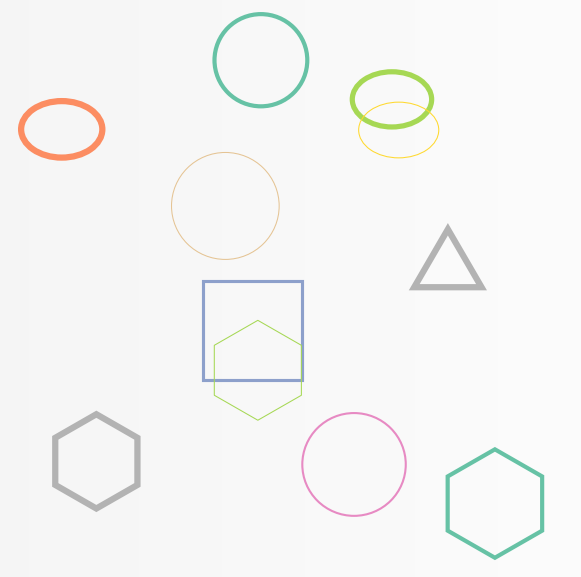[{"shape": "circle", "thickness": 2, "radius": 0.4, "center": [0.449, 0.895]}, {"shape": "hexagon", "thickness": 2, "radius": 0.47, "center": [0.851, 0.127]}, {"shape": "oval", "thickness": 3, "radius": 0.35, "center": [0.106, 0.775]}, {"shape": "square", "thickness": 1.5, "radius": 0.43, "center": [0.434, 0.427]}, {"shape": "circle", "thickness": 1, "radius": 0.44, "center": [0.609, 0.195]}, {"shape": "hexagon", "thickness": 0.5, "radius": 0.43, "center": [0.444, 0.358]}, {"shape": "oval", "thickness": 2.5, "radius": 0.34, "center": [0.674, 0.827]}, {"shape": "oval", "thickness": 0.5, "radius": 0.34, "center": [0.686, 0.774]}, {"shape": "circle", "thickness": 0.5, "radius": 0.46, "center": [0.388, 0.643]}, {"shape": "hexagon", "thickness": 3, "radius": 0.41, "center": [0.166, 0.2]}, {"shape": "triangle", "thickness": 3, "radius": 0.33, "center": [0.771, 0.535]}]